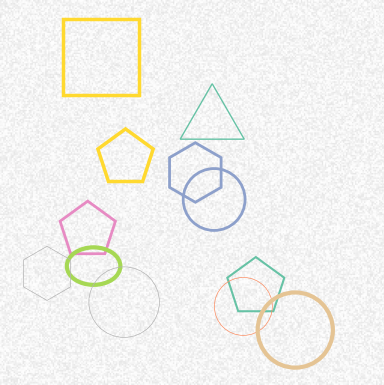[{"shape": "pentagon", "thickness": 1.5, "radius": 0.39, "center": [0.664, 0.255]}, {"shape": "triangle", "thickness": 1, "radius": 0.48, "center": [0.551, 0.687]}, {"shape": "circle", "thickness": 0.5, "radius": 0.38, "center": [0.632, 0.204]}, {"shape": "hexagon", "thickness": 2, "radius": 0.39, "center": [0.507, 0.552]}, {"shape": "circle", "thickness": 2, "radius": 0.4, "center": [0.556, 0.482]}, {"shape": "pentagon", "thickness": 2, "radius": 0.38, "center": [0.228, 0.402]}, {"shape": "oval", "thickness": 3, "radius": 0.35, "center": [0.243, 0.309]}, {"shape": "pentagon", "thickness": 2.5, "radius": 0.38, "center": [0.326, 0.59]}, {"shape": "square", "thickness": 2.5, "radius": 0.5, "center": [0.263, 0.851]}, {"shape": "circle", "thickness": 3, "radius": 0.49, "center": [0.767, 0.143]}, {"shape": "circle", "thickness": 0.5, "radius": 0.46, "center": [0.322, 0.215]}, {"shape": "hexagon", "thickness": 0.5, "radius": 0.35, "center": [0.122, 0.29]}]